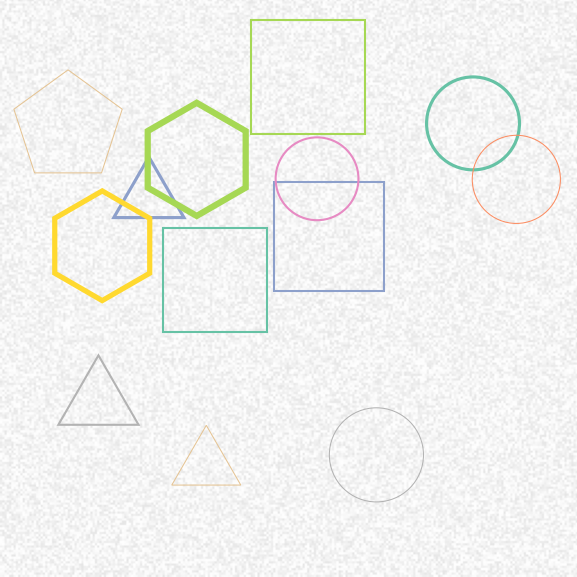[{"shape": "square", "thickness": 1, "radius": 0.45, "center": [0.372, 0.514]}, {"shape": "circle", "thickness": 1.5, "radius": 0.4, "center": [0.819, 0.785]}, {"shape": "circle", "thickness": 0.5, "radius": 0.38, "center": [0.894, 0.689]}, {"shape": "square", "thickness": 1, "radius": 0.47, "center": [0.57, 0.59]}, {"shape": "triangle", "thickness": 1.5, "radius": 0.35, "center": [0.258, 0.657]}, {"shape": "circle", "thickness": 1, "radius": 0.36, "center": [0.549, 0.69]}, {"shape": "square", "thickness": 1, "radius": 0.49, "center": [0.534, 0.866]}, {"shape": "hexagon", "thickness": 3, "radius": 0.49, "center": [0.341, 0.723]}, {"shape": "hexagon", "thickness": 2.5, "radius": 0.47, "center": [0.177, 0.574]}, {"shape": "triangle", "thickness": 0.5, "radius": 0.35, "center": [0.357, 0.194]}, {"shape": "pentagon", "thickness": 0.5, "radius": 0.49, "center": [0.118, 0.78]}, {"shape": "circle", "thickness": 0.5, "radius": 0.41, "center": [0.652, 0.211]}, {"shape": "triangle", "thickness": 1, "radius": 0.4, "center": [0.17, 0.304]}]